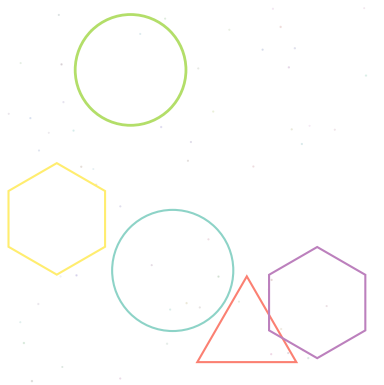[{"shape": "circle", "thickness": 1.5, "radius": 0.79, "center": [0.449, 0.298]}, {"shape": "triangle", "thickness": 1.5, "radius": 0.74, "center": [0.641, 0.134]}, {"shape": "circle", "thickness": 2, "radius": 0.72, "center": [0.339, 0.818]}, {"shape": "hexagon", "thickness": 1.5, "radius": 0.72, "center": [0.824, 0.214]}, {"shape": "hexagon", "thickness": 1.5, "radius": 0.72, "center": [0.148, 0.431]}]